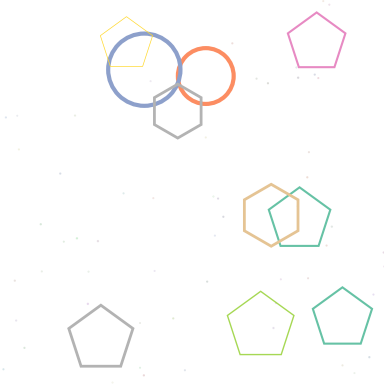[{"shape": "pentagon", "thickness": 1.5, "radius": 0.4, "center": [0.889, 0.173]}, {"shape": "pentagon", "thickness": 1.5, "radius": 0.42, "center": [0.778, 0.429]}, {"shape": "circle", "thickness": 3, "radius": 0.36, "center": [0.534, 0.803]}, {"shape": "circle", "thickness": 3, "radius": 0.47, "center": [0.375, 0.819]}, {"shape": "pentagon", "thickness": 1.5, "radius": 0.39, "center": [0.822, 0.889]}, {"shape": "pentagon", "thickness": 1, "radius": 0.45, "center": [0.677, 0.152]}, {"shape": "pentagon", "thickness": 0.5, "radius": 0.36, "center": [0.329, 0.885]}, {"shape": "hexagon", "thickness": 2, "radius": 0.4, "center": [0.704, 0.441]}, {"shape": "pentagon", "thickness": 2, "radius": 0.44, "center": [0.262, 0.12]}, {"shape": "hexagon", "thickness": 2, "radius": 0.35, "center": [0.462, 0.711]}]